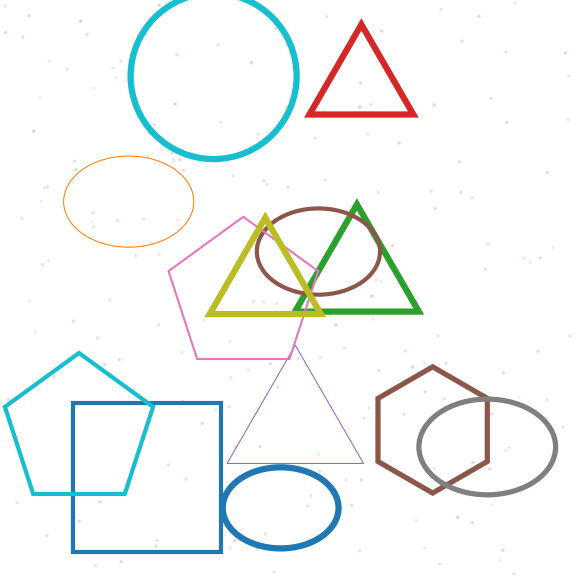[{"shape": "square", "thickness": 2, "radius": 0.64, "center": [0.255, 0.172]}, {"shape": "oval", "thickness": 3, "radius": 0.5, "center": [0.486, 0.12]}, {"shape": "oval", "thickness": 0.5, "radius": 0.56, "center": [0.223, 0.65]}, {"shape": "triangle", "thickness": 3, "radius": 0.62, "center": [0.618, 0.521]}, {"shape": "triangle", "thickness": 3, "radius": 0.52, "center": [0.626, 0.853]}, {"shape": "triangle", "thickness": 0.5, "radius": 0.68, "center": [0.511, 0.265]}, {"shape": "hexagon", "thickness": 2.5, "radius": 0.55, "center": [0.749, 0.255]}, {"shape": "oval", "thickness": 2, "radius": 0.53, "center": [0.551, 0.564]}, {"shape": "pentagon", "thickness": 1, "radius": 0.68, "center": [0.421, 0.488]}, {"shape": "oval", "thickness": 2.5, "radius": 0.59, "center": [0.844, 0.225]}, {"shape": "triangle", "thickness": 3, "radius": 0.56, "center": [0.459, 0.511]}, {"shape": "circle", "thickness": 3, "radius": 0.72, "center": [0.37, 0.867]}, {"shape": "pentagon", "thickness": 2, "radius": 0.67, "center": [0.137, 0.253]}]